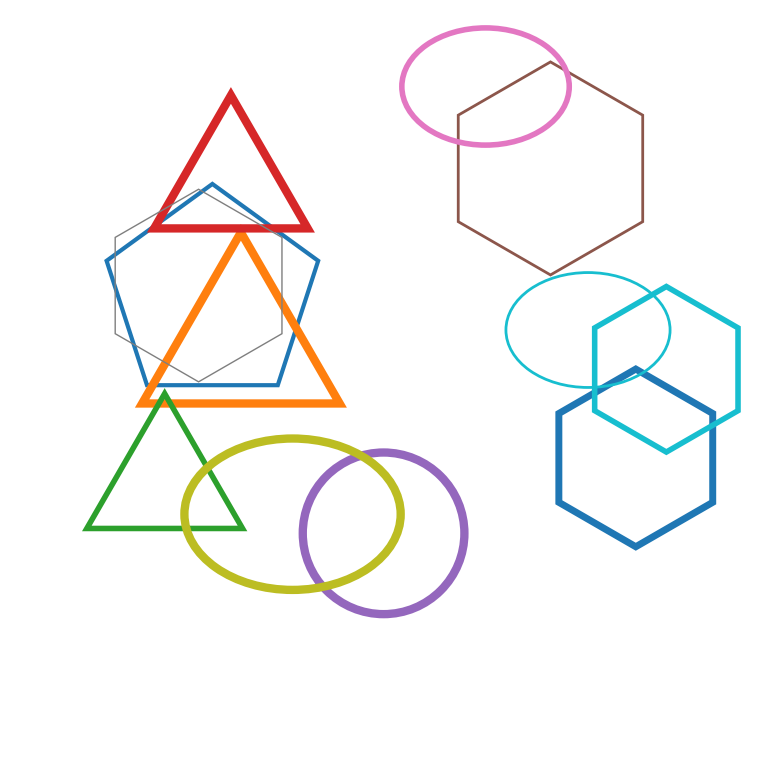[{"shape": "pentagon", "thickness": 1.5, "radius": 0.72, "center": [0.276, 0.617]}, {"shape": "hexagon", "thickness": 2.5, "radius": 0.58, "center": [0.826, 0.405]}, {"shape": "triangle", "thickness": 3, "radius": 0.74, "center": [0.313, 0.55]}, {"shape": "triangle", "thickness": 2, "radius": 0.58, "center": [0.214, 0.372]}, {"shape": "triangle", "thickness": 3, "radius": 0.58, "center": [0.3, 0.761]}, {"shape": "circle", "thickness": 3, "radius": 0.52, "center": [0.498, 0.307]}, {"shape": "hexagon", "thickness": 1, "radius": 0.69, "center": [0.715, 0.781]}, {"shape": "oval", "thickness": 2, "radius": 0.54, "center": [0.631, 0.888]}, {"shape": "hexagon", "thickness": 0.5, "radius": 0.63, "center": [0.258, 0.629]}, {"shape": "oval", "thickness": 3, "radius": 0.7, "center": [0.38, 0.332]}, {"shape": "hexagon", "thickness": 2, "radius": 0.54, "center": [0.865, 0.52]}, {"shape": "oval", "thickness": 1, "radius": 0.53, "center": [0.764, 0.571]}]